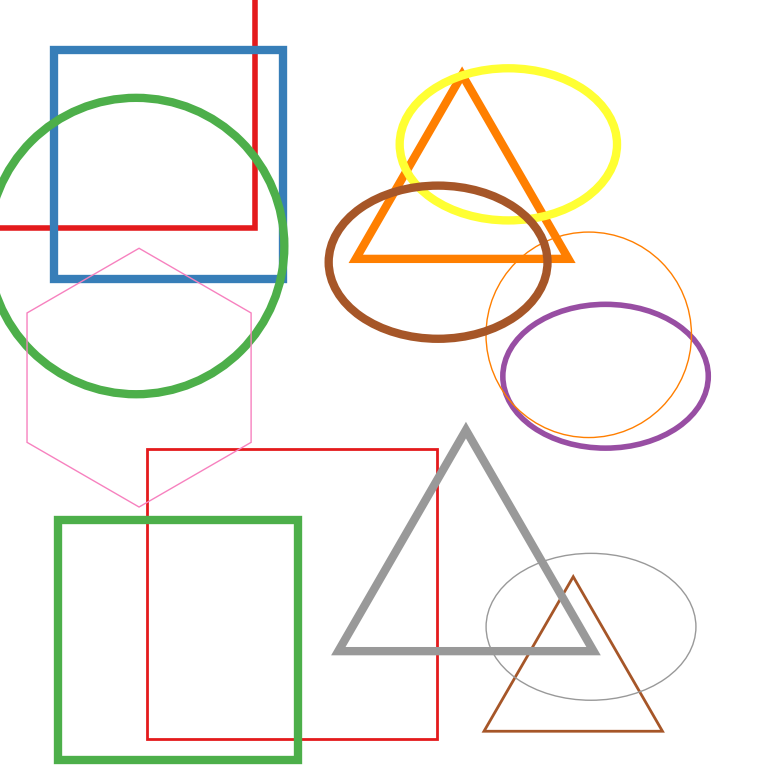[{"shape": "square", "thickness": 1, "radius": 0.94, "center": [0.379, 0.229]}, {"shape": "square", "thickness": 2, "radius": 0.84, "center": [0.163, 0.872]}, {"shape": "square", "thickness": 3, "radius": 0.74, "center": [0.218, 0.786]}, {"shape": "square", "thickness": 3, "radius": 0.78, "center": [0.231, 0.168]}, {"shape": "circle", "thickness": 3, "radius": 0.96, "center": [0.177, 0.68]}, {"shape": "oval", "thickness": 2, "radius": 0.67, "center": [0.786, 0.511]}, {"shape": "triangle", "thickness": 3, "radius": 0.8, "center": [0.6, 0.744]}, {"shape": "circle", "thickness": 0.5, "radius": 0.67, "center": [0.765, 0.565]}, {"shape": "oval", "thickness": 3, "radius": 0.71, "center": [0.66, 0.813]}, {"shape": "oval", "thickness": 3, "radius": 0.71, "center": [0.569, 0.659]}, {"shape": "triangle", "thickness": 1, "radius": 0.67, "center": [0.744, 0.117]}, {"shape": "hexagon", "thickness": 0.5, "radius": 0.84, "center": [0.181, 0.51]}, {"shape": "triangle", "thickness": 3, "radius": 0.96, "center": [0.605, 0.25]}, {"shape": "oval", "thickness": 0.5, "radius": 0.68, "center": [0.768, 0.186]}]